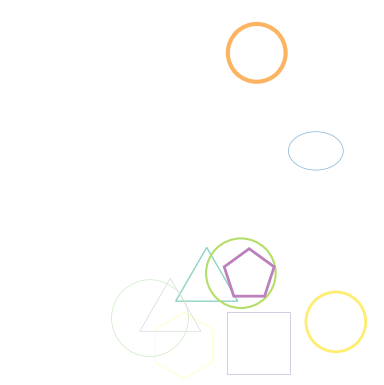[{"shape": "triangle", "thickness": 1, "radius": 0.47, "center": [0.537, 0.264]}, {"shape": "hexagon", "thickness": 0.5, "radius": 0.43, "center": [0.478, 0.102]}, {"shape": "square", "thickness": 0.5, "radius": 0.41, "center": [0.672, 0.109]}, {"shape": "oval", "thickness": 0.5, "radius": 0.36, "center": [0.82, 0.608]}, {"shape": "circle", "thickness": 3, "radius": 0.38, "center": [0.667, 0.863]}, {"shape": "circle", "thickness": 1.5, "radius": 0.45, "center": [0.626, 0.29]}, {"shape": "triangle", "thickness": 0.5, "radius": 0.46, "center": [0.442, 0.185]}, {"shape": "pentagon", "thickness": 2, "radius": 0.34, "center": [0.647, 0.286]}, {"shape": "circle", "thickness": 0.5, "radius": 0.5, "center": [0.39, 0.174]}, {"shape": "circle", "thickness": 2, "radius": 0.39, "center": [0.872, 0.164]}]